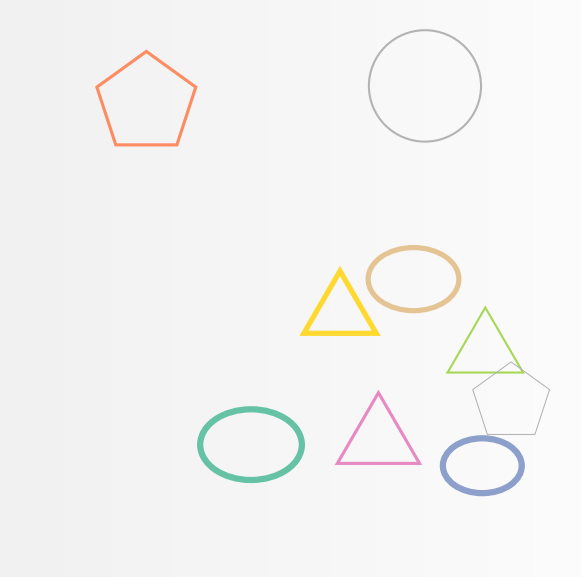[{"shape": "oval", "thickness": 3, "radius": 0.44, "center": [0.432, 0.229]}, {"shape": "pentagon", "thickness": 1.5, "radius": 0.45, "center": [0.252, 0.821]}, {"shape": "oval", "thickness": 3, "radius": 0.34, "center": [0.83, 0.193]}, {"shape": "triangle", "thickness": 1.5, "radius": 0.41, "center": [0.651, 0.238]}, {"shape": "triangle", "thickness": 1, "radius": 0.38, "center": [0.835, 0.392]}, {"shape": "triangle", "thickness": 2.5, "radius": 0.36, "center": [0.585, 0.458]}, {"shape": "oval", "thickness": 2.5, "radius": 0.39, "center": [0.711, 0.516]}, {"shape": "pentagon", "thickness": 0.5, "radius": 0.35, "center": [0.879, 0.303]}, {"shape": "circle", "thickness": 1, "radius": 0.48, "center": [0.731, 0.85]}]